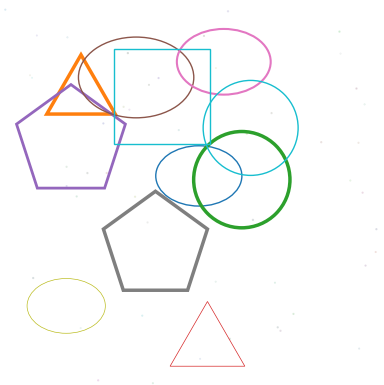[{"shape": "oval", "thickness": 1, "radius": 0.56, "center": [0.516, 0.543]}, {"shape": "triangle", "thickness": 2.5, "radius": 0.51, "center": [0.21, 0.755]}, {"shape": "circle", "thickness": 2.5, "radius": 0.63, "center": [0.628, 0.533]}, {"shape": "triangle", "thickness": 0.5, "radius": 0.56, "center": [0.539, 0.105]}, {"shape": "pentagon", "thickness": 2, "radius": 0.74, "center": [0.184, 0.632]}, {"shape": "oval", "thickness": 1, "radius": 0.75, "center": [0.354, 0.799]}, {"shape": "oval", "thickness": 1.5, "radius": 0.61, "center": [0.581, 0.84]}, {"shape": "pentagon", "thickness": 2.5, "radius": 0.71, "center": [0.404, 0.361]}, {"shape": "oval", "thickness": 0.5, "radius": 0.51, "center": [0.172, 0.205]}, {"shape": "circle", "thickness": 1, "radius": 0.62, "center": [0.651, 0.668]}, {"shape": "square", "thickness": 1, "radius": 0.62, "center": [0.42, 0.749]}]